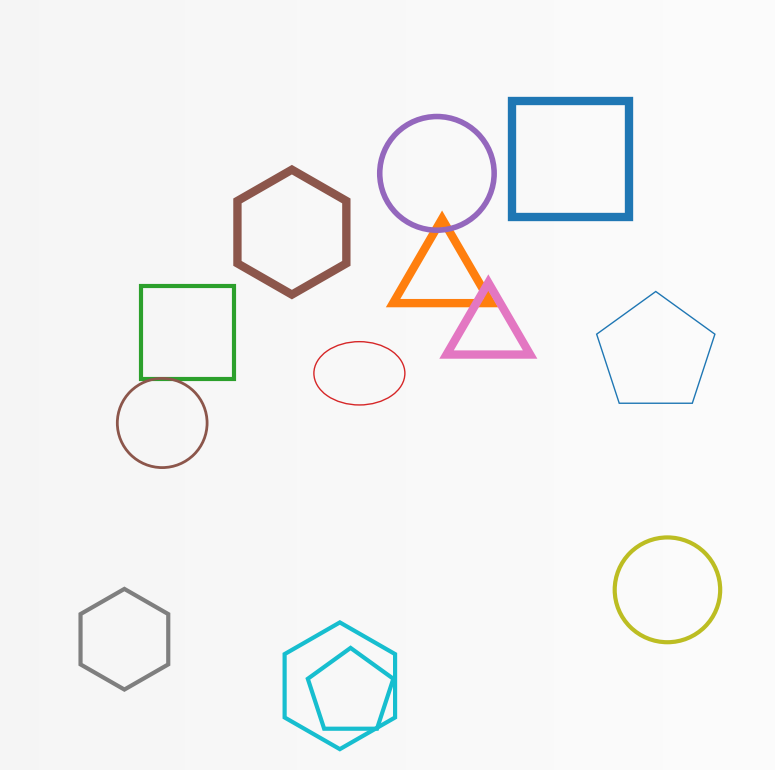[{"shape": "pentagon", "thickness": 0.5, "radius": 0.4, "center": [0.846, 0.541]}, {"shape": "square", "thickness": 3, "radius": 0.38, "center": [0.737, 0.794]}, {"shape": "triangle", "thickness": 3, "radius": 0.37, "center": [0.57, 0.643]}, {"shape": "square", "thickness": 1.5, "radius": 0.3, "center": [0.242, 0.568]}, {"shape": "oval", "thickness": 0.5, "radius": 0.29, "center": [0.464, 0.515]}, {"shape": "circle", "thickness": 2, "radius": 0.37, "center": [0.564, 0.775]}, {"shape": "circle", "thickness": 1, "radius": 0.29, "center": [0.209, 0.451]}, {"shape": "hexagon", "thickness": 3, "radius": 0.41, "center": [0.377, 0.699]}, {"shape": "triangle", "thickness": 3, "radius": 0.31, "center": [0.63, 0.571]}, {"shape": "hexagon", "thickness": 1.5, "radius": 0.33, "center": [0.161, 0.17]}, {"shape": "circle", "thickness": 1.5, "radius": 0.34, "center": [0.861, 0.234]}, {"shape": "pentagon", "thickness": 1.5, "radius": 0.29, "center": [0.452, 0.101]}, {"shape": "hexagon", "thickness": 1.5, "radius": 0.41, "center": [0.439, 0.109]}]